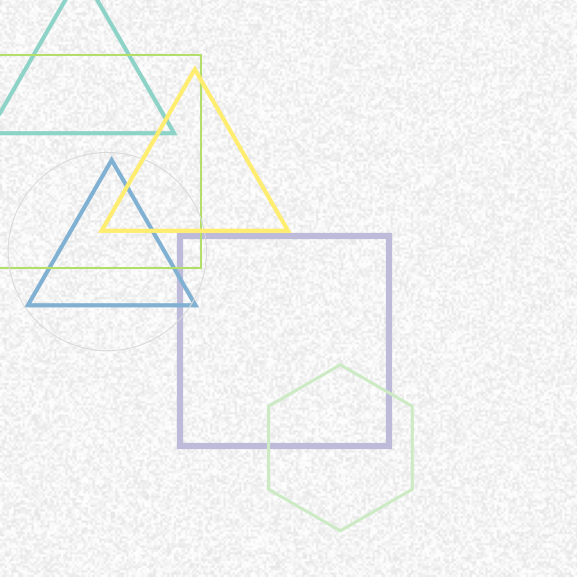[{"shape": "triangle", "thickness": 2, "radius": 0.93, "center": [0.141, 0.861]}, {"shape": "square", "thickness": 3, "radius": 0.91, "center": [0.492, 0.409]}, {"shape": "triangle", "thickness": 2, "radius": 0.84, "center": [0.193, 0.554]}, {"shape": "square", "thickness": 1, "radius": 0.92, "center": [0.163, 0.719]}, {"shape": "circle", "thickness": 0.5, "radius": 0.86, "center": [0.186, 0.563]}, {"shape": "hexagon", "thickness": 1.5, "radius": 0.72, "center": [0.589, 0.224]}, {"shape": "triangle", "thickness": 2, "radius": 0.93, "center": [0.337, 0.693]}]